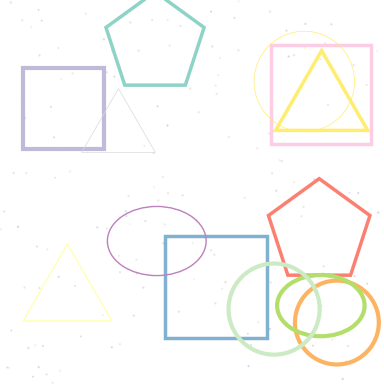[{"shape": "pentagon", "thickness": 2.5, "radius": 0.67, "center": [0.403, 0.887]}, {"shape": "triangle", "thickness": 1, "radius": 0.66, "center": [0.175, 0.233]}, {"shape": "square", "thickness": 3, "radius": 0.53, "center": [0.165, 0.719]}, {"shape": "pentagon", "thickness": 2.5, "radius": 0.69, "center": [0.829, 0.397]}, {"shape": "square", "thickness": 2.5, "radius": 0.66, "center": [0.562, 0.255]}, {"shape": "circle", "thickness": 3, "radius": 0.54, "center": [0.875, 0.162]}, {"shape": "oval", "thickness": 3, "radius": 0.57, "center": [0.833, 0.206]}, {"shape": "square", "thickness": 2.5, "radius": 0.65, "center": [0.834, 0.755]}, {"shape": "triangle", "thickness": 0.5, "radius": 0.55, "center": [0.308, 0.659]}, {"shape": "oval", "thickness": 1, "radius": 0.64, "center": [0.407, 0.374]}, {"shape": "circle", "thickness": 3, "radius": 0.59, "center": [0.712, 0.197]}, {"shape": "circle", "thickness": 0.5, "radius": 0.65, "center": [0.79, 0.788]}, {"shape": "triangle", "thickness": 2.5, "radius": 0.69, "center": [0.835, 0.73]}]